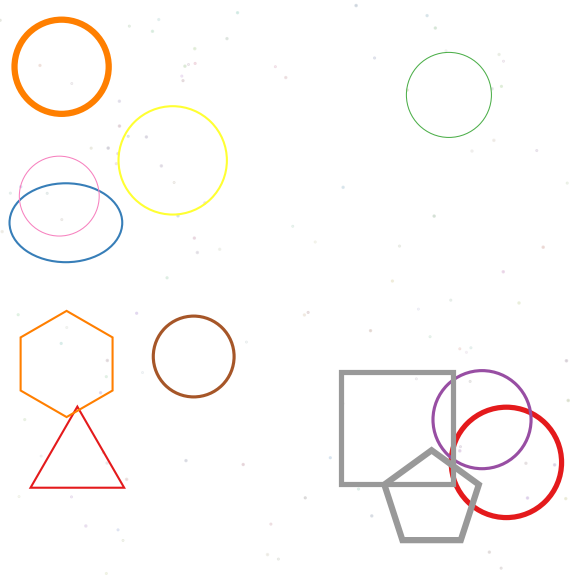[{"shape": "circle", "thickness": 2.5, "radius": 0.48, "center": [0.877, 0.198]}, {"shape": "triangle", "thickness": 1, "radius": 0.47, "center": [0.134, 0.201]}, {"shape": "oval", "thickness": 1, "radius": 0.49, "center": [0.114, 0.613]}, {"shape": "circle", "thickness": 0.5, "radius": 0.37, "center": [0.777, 0.835]}, {"shape": "circle", "thickness": 1.5, "radius": 0.42, "center": [0.835, 0.272]}, {"shape": "circle", "thickness": 3, "radius": 0.41, "center": [0.107, 0.884]}, {"shape": "hexagon", "thickness": 1, "radius": 0.46, "center": [0.115, 0.369]}, {"shape": "circle", "thickness": 1, "radius": 0.47, "center": [0.299, 0.721]}, {"shape": "circle", "thickness": 1.5, "radius": 0.35, "center": [0.335, 0.382]}, {"shape": "circle", "thickness": 0.5, "radius": 0.35, "center": [0.103, 0.66]}, {"shape": "square", "thickness": 2.5, "radius": 0.49, "center": [0.687, 0.258]}, {"shape": "pentagon", "thickness": 3, "radius": 0.43, "center": [0.747, 0.133]}]